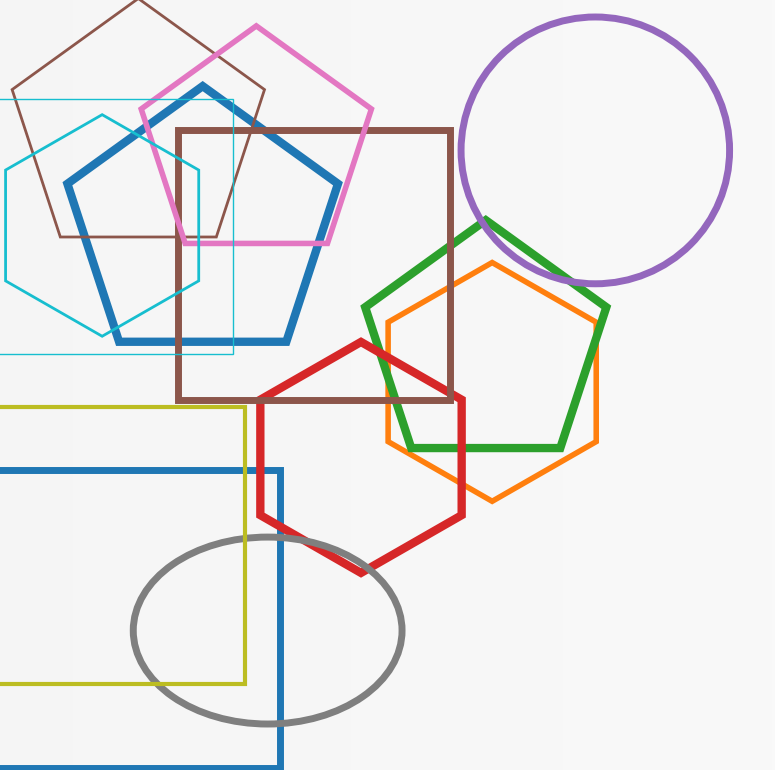[{"shape": "square", "thickness": 2.5, "radius": 0.97, "center": [0.168, 0.197]}, {"shape": "pentagon", "thickness": 3, "radius": 0.92, "center": [0.262, 0.705]}, {"shape": "hexagon", "thickness": 2, "radius": 0.78, "center": [0.635, 0.504]}, {"shape": "pentagon", "thickness": 3, "radius": 0.82, "center": [0.627, 0.55]}, {"shape": "hexagon", "thickness": 3, "radius": 0.75, "center": [0.466, 0.406]}, {"shape": "circle", "thickness": 2.5, "radius": 0.87, "center": [0.768, 0.805]}, {"shape": "square", "thickness": 2.5, "radius": 0.88, "center": [0.405, 0.656]}, {"shape": "pentagon", "thickness": 1, "radius": 0.86, "center": [0.178, 0.831]}, {"shape": "pentagon", "thickness": 2, "radius": 0.78, "center": [0.331, 0.81]}, {"shape": "oval", "thickness": 2.5, "radius": 0.87, "center": [0.345, 0.181]}, {"shape": "square", "thickness": 1.5, "radius": 0.9, "center": [0.137, 0.292]}, {"shape": "hexagon", "thickness": 1, "radius": 0.72, "center": [0.132, 0.707]}, {"shape": "square", "thickness": 0.5, "radius": 0.83, "center": [0.136, 0.706]}]